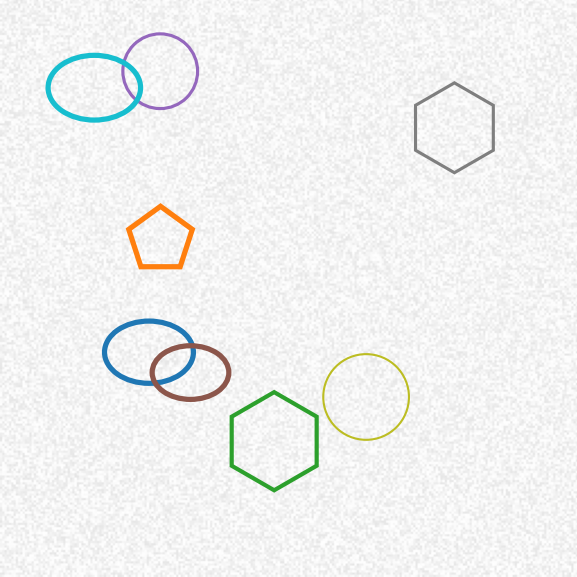[{"shape": "oval", "thickness": 2.5, "radius": 0.38, "center": [0.258, 0.389]}, {"shape": "pentagon", "thickness": 2.5, "radius": 0.29, "center": [0.278, 0.584]}, {"shape": "hexagon", "thickness": 2, "radius": 0.42, "center": [0.475, 0.235]}, {"shape": "circle", "thickness": 1.5, "radius": 0.32, "center": [0.277, 0.876]}, {"shape": "oval", "thickness": 2.5, "radius": 0.33, "center": [0.33, 0.354]}, {"shape": "hexagon", "thickness": 1.5, "radius": 0.39, "center": [0.787, 0.778]}, {"shape": "circle", "thickness": 1, "radius": 0.37, "center": [0.634, 0.312]}, {"shape": "oval", "thickness": 2.5, "radius": 0.4, "center": [0.163, 0.847]}]